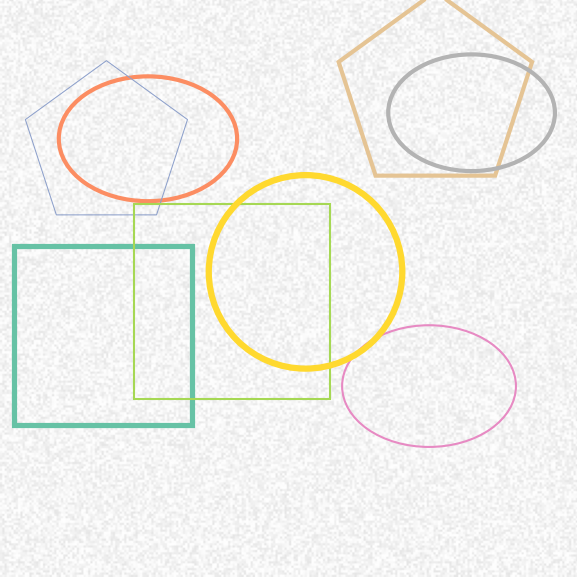[{"shape": "square", "thickness": 2.5, "radius": 0.77, "center": [0.178, 0.418]}, {"shape": "oval", "thickness": 2, "radius": 0.77, "center": [0.256, 0.759]}, {"shape": "pentagon", "thickness": 0.5, "radius": 0.74, "center": [0.184, 0.746]}, {"shape": "oval", "thickness": 1, "radius": 0.75, "center": [0.743, 0.331]}, {"shape": "square", "thickness": 1, "radius": 0.85, "center": [0.402, 0.477]}, {"shape": "circle", "thickness": 3, "radius": 0.84, "center": [0.529, 0.528]}, {"shape": "pentagon", "thickness": 2, "radius": 0.88, "center": [0.754, 0.837]}, {"shape": "oval", "thickness": 2, "radius": 0.72, "center": [0.817, 0.804]}]